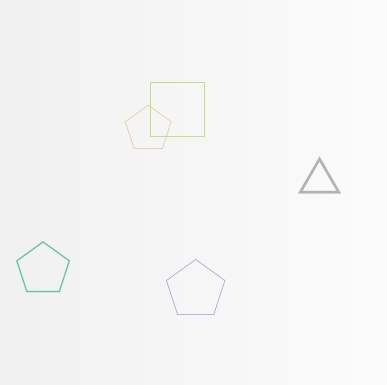[{"shape": "pentagon", "thickness": 1, "radius": 0.36, "center": [0.111, 0.3]}, {"shape": "pentagon", "thickness": 0.5, "radius": 0.4, "center": [0.505, 0.247]}, {"shape": "square", "thickness": 0.5, "radius": 0.35, "center": [0.458, 0.717]}, {"shape": "pentagon", "thickness": 0.5, "radius": 0.31, "center": [0.383, 0.664]}, {"shape": "triangle", "thickness": 2, "radius": 0.29, "center": [0.825, 0.53]}]